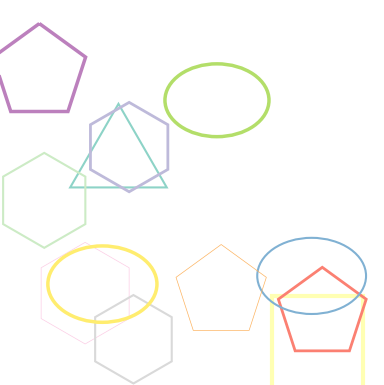[{"shape": "triangle", "thickness": 1.5, "radius": 0.72, "center": [0.308, 0.586]}, {"shape": "square", "thickness": 3, "radius": 0.59, "center": [0.824, 0.112]}, {"shape": "hexagon", "thickness": 2, "radius": 0.58, "center": [0.335, 0.618]}, {"shape": "pentagon", "thickness": 2, "radius": 0.6, "center": [0.837, 0.186]}, {"shape": "oval", "thickness": 1.5, "radius": 0.71, "center": [0.809, 0.283]}, {"shape": "pentagon", "thickness": 0.5, "radius": 0.62, "center": [0.575, 0.242]}, {"shape": "oval", "thickness": 2.5, "radius": 0.68, "center": [0.564, 0.74]}, {"shape": "hexagon", "thickness": 0.5, "radius": 0.66, "center": [0.221, 0.239]}, {"shape": "hexagon", "thickness": 1.5, "radius": 0.57, "center": [0.347, 0.119]}, {"shape": "pentagon", "thickness": 2.5, "radius": 0.63, "center": [0.102, 0.813]}, {"shape": "hexagon", "thickness": 1.5, "radius": 0.62, "center": [0.115, 0.48]}, {"shape": "oval", "thickness": 2.5, "radius": 0.71, "center": [0.266, 0.262]}]